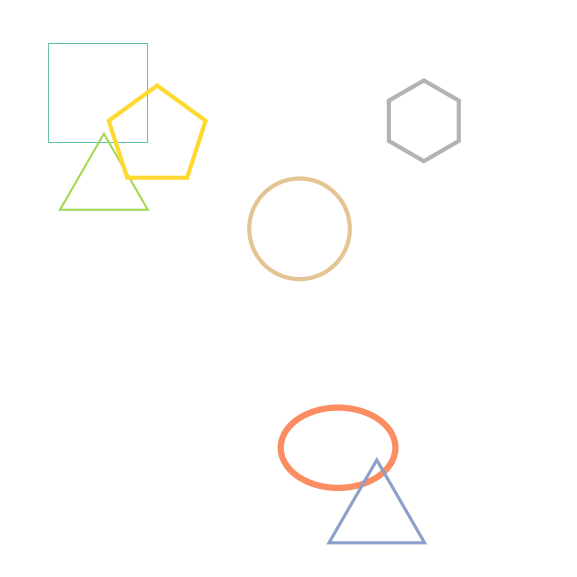[{"shape": "square", "thickness": 0.5, "radius": 0.43, "center": [0.169, 0.839]}, {"shape": "oval", "thickness": 3, "radius": 0.5, "center": [0.585, 0.224]}, {"shape": "triangle", "thickness": 1.5, "radius": 0.48, "center": [0.652, 0.107]}, {"shape": "triangle", "thickness": 1, "radius": 0.44, "center": [0.18, 0.68]}, {"shape": "pentagon", "thickness": 2, "radius": 0.44, "center": [0.272, 0.763]}, {"shape": "circle", "thickness": 2, "radius": 0.44, "center": [0.519, 0.603]}, {"shape": "hexagon", "thickness": 2, "radius": 0.35, "center": [0.734, 0.79]}]